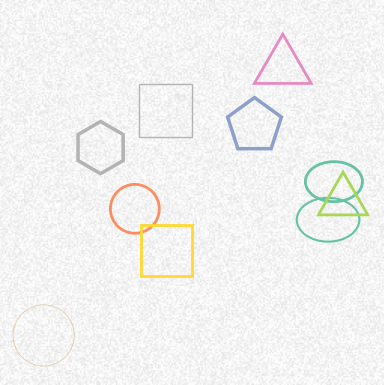[{"shape": "oval", "thickness": 1.5, "radius": 0.41, "center": [0.852, 0.429]}, {"shape": "oval", "thickness": 2, "radius": 0.37, "center": [0.867, 0.528]}, {"shape": "circle", "thickness": 2, "radius": 0.32, "center": [0.35, 0.458]}, {"shape": "pentagon", "thickness": 2.5, "radius": 0.37, "center": [0.661, 0.673]}, {"shape": "triangle", "thickness": 2, "radius": 0.43, "center": [0.735, 0.826]}, {"shape": "triangle", "thickness": 2, "radius": 0.37, "center": [0.891, 0.479]}, {"shape": "square", "thickness": 2, "radius": 0.33, "center": [0.433, 0.348]}, {"shape": "circle", "thickness": 0.5, "radius": 0.4, "center": [0.113, 0.129]}, {"shape": "square", "thickness": 1, "radius": 0.34, "center": [0.43, 0.713]}, {"shape": "hexagon", "thickness": 2.5, "radius": 0.34, "center": [0.261, 0.617]}]